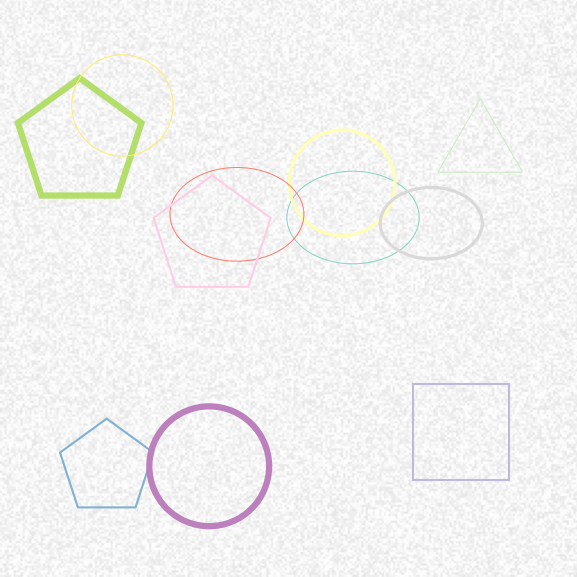[{"shape": "oval", "thickness": 0.5, "radius": 0.57, "center": [0.611, 0.622]}, {"shape": "circle", "thickness": 1.5, "radius": 0.46, "center": [0.592, 0.682]}, {"shape": "square", "thickness": 1, "radius": 0.41, "center": [0.798, 0.251]}, {"shape": "oval", "thickness": 0.5, "radius": 0.58, "center": [0.41, 0.628]}, {"shape": "pentagon", "thickness": 1, "radius": 0.42, "center": [0.185, 0.189]}, {"shape": "pentagon", "thickness": 3, "radius": 0.56, "center": [0.138, 0.752]}, {"shape": "pentagon", "thickness": 1, "radius": 0.53, "center": [0.367, 0.589]}, {"shape": "oval", "thickness": 1.5, "radius": 0.44, "center": [0.747, 0.613]}, {"shape": "circle", "thickness": 3, "radius": 0.52, "center": [0.362, 0.192]}, {"shape": "triangle", "thickness": 0.5, "radius": 0.42, "center": [0.832, 0.743]}, {"shape": "circle", "thickness": 0.5, "radius": 0.44, "center": [0.212, 0.817]}]